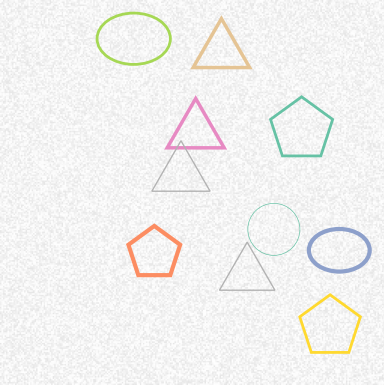[{"shape": "pentagon", "thickness": 2, "radius": 0.42, "center": [0.783, 0.664]}, {"shape": "circle", "thickness": 0.5, "radius": 0.34, "center": [0.711, 0.404]}, {"shape": "pentagon", "thickness": 3, "radius": 0.35, "center": [0.401, 0.342]}, {"shape": "oval", "thickness": 3, "radius": 0.39, "center": [0.881, 0.35]}, {"shape": "triangle", "thickness": 2.5, "radius": 0.43, "center": [0.508, 0.659]}, {"shape": "oval", "thickness": 2, "radius": 0.48, "center": [0.347, 0.899]}, {"shape": "pentagon", "thickness": 2, "radius": 0.41, "center": [0.857, 0.152]}, {"shape": "triangle", "thickness": 2.5, "radius": 0.42, "center": [0.575, 0.867]}, {"shape": "triangle", "thickness": 1, "radius": 0.42, "center": [0.642, 0.288]}, {"shape": "triangle", "thickness": 1, "radius": 0.44, "center": [0.47, 0.547]}]